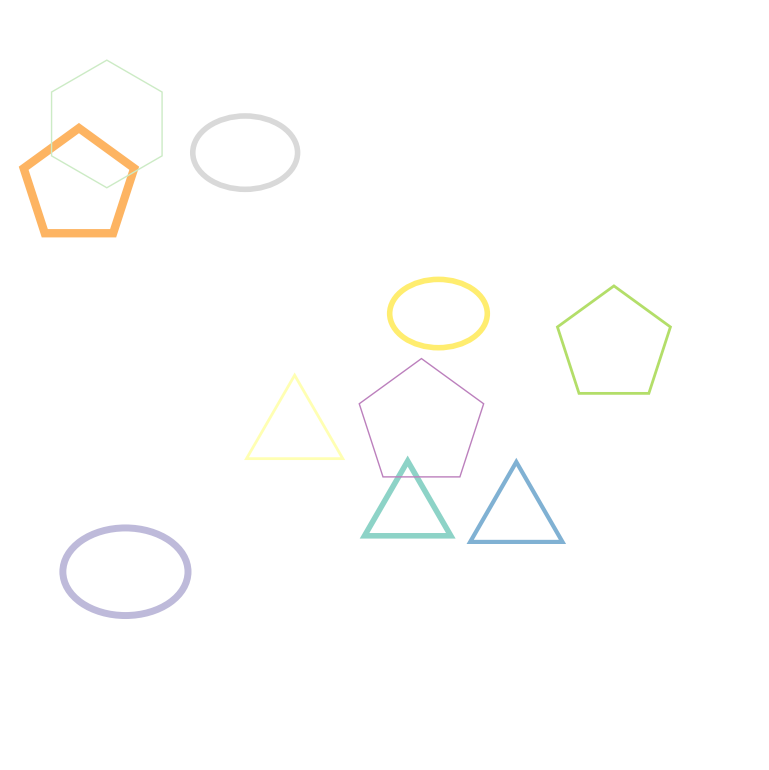[{"shape": "triangle", "thickness": 2, "radius": 0.32, "center": [0.529, 0.337]}, {"shape": "triangle", "thickness": 1, "radius": 0.36, "center": [0.383, 0.44]}, {"shape": "oval", "thickness": 2.5, "radius": 0.41, "center": [0.163, 0.257]}, {"shape": "triangle", "thickness": 1.5, "radius": 0.35, "center": [0.671, 0.331]}, {"shape": "pentagon", "thickness": 3, "radius": 0.38, "center": [0.103, 0.758]}, {"shape": "pentagon", "thickness": 1, "radius": 0.39, "center": [0.797, 0.552]}, {"shape": "oval", "thickness": 2, "radius": 0.34, "center": [0.318, 0.802]}, {"shape": "pentagon", "thickness": 0.5, "radius": 0.42, "center": [0.547, 0.449]}, {"shape": "hexagon", "thickness": 0.5, "radius": 0.41, "center": [0.139, 0.839]}, {"shape": "oval", "thickness": 2, "radius": 0.32, "center": [0.569, 0.593]}]